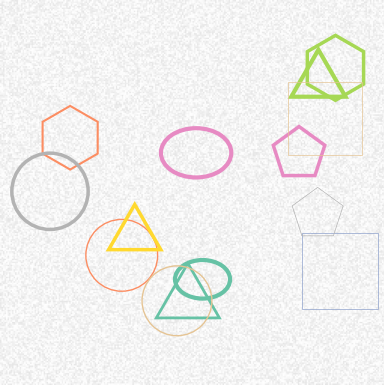[{"shape": "triangle", "thickness": 2, "radius": 0.47, "center": [0.488, 0.222]}, {"shape": "oval", "thickness": 3, "radius": 0.36, "center": [0.526, 0.275]}, {"shape": "hexagon", "thickness": 1.5, "radius": 0.41, "center": [0.182, 0.642]}, {"shape": "circle", "thickness": 1, "radius": 0.47, "center": [0.316, 0.337]}, {"shape": "square", "thickness": 0.5, "radius": 0.5, "center": [0.884, 0.296]}, {"shape": "oval", "thickness": 3, "radius": 0.46, "center": [0.509, 0.603]}, {"shape": "pentagon", "thickness": 2.5, "radius": 0.35, "center": [0.777, 0.601]}, {"shape": "triangle", "thickness": 3, "radius": 0.41, "center": [0.827, 0.789]}, {"shape": "hexagon", "thickness": 2.5, "radius": 0.42, "center": [0.871, 0.824]}, {"shape": "triangle", "thickness": 2.5, "radius": 0.39, "center": [0.35, 0.391]}, {"shape": "square", "thickness": 0.5, "radius": 0.48, "center": [0.844, 0.692]}, {"shape": "circle", "thickness": 1, "radius": 0.45, "center": [0.46, 0.219]}, {"shape": "circle", "thickness": 2.5, "radius": 0.5, "center": [0.13, 0.503]}, {"shape": "pentagon", "thickness": 0.5, "radius": 0.35, "center": [0.825, 0.444]}]